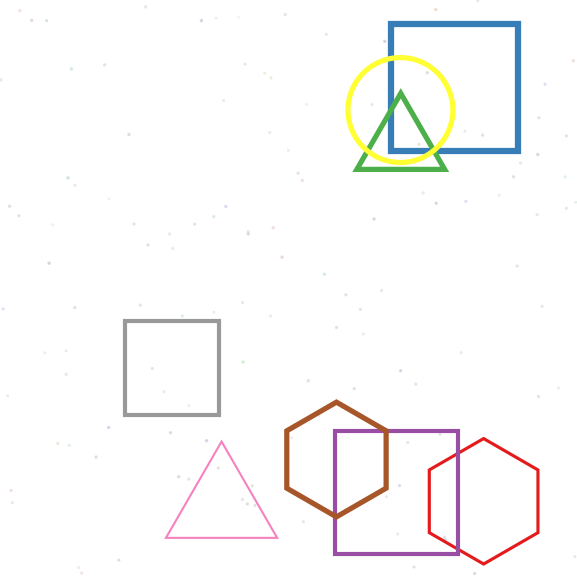[{"shape": "hexagon", "thickness": 1.5, "radius": 0.54, "center": [0.837, 0.131]}, {"shape": "square", "thickness": 3, "radius": 0.55, "center": [0.787, 0.848]}, {"shape": "triangle", "thickness": 2.5, "radius": 0.44, "center": [0.694, 0.75]}, {"shape": "square", "thickness": 2, "radius": 0.53, "center": [0.686, 0.147]}, {"shape": "circle", "thickness": 2.5, "radius": 0.45, "center": [0.693, 0.809]}, {"shape": "hexagon", "thickness": 2.5, "radius": 0.5, "center": [0.583, 0.203]}, {"shape": "triangle", "thickness": 1, "radius": 0.56, "center": [0.384, 0.123]}, {"shape": "square", "thickness": 2, "radius": 0.41, "center": [0.298, 0.362]}]